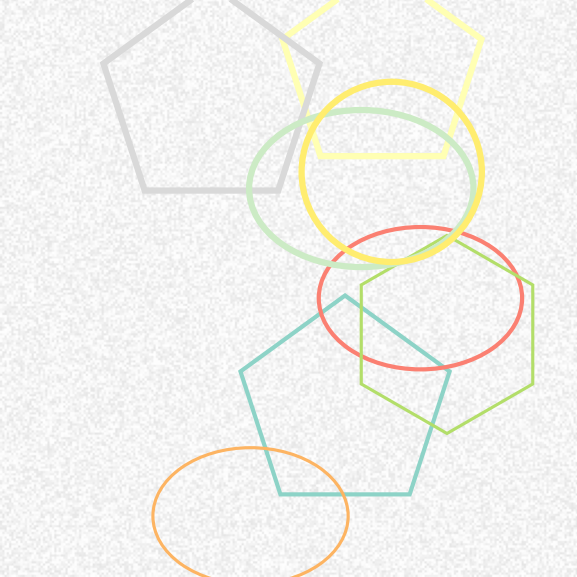[{"shape": "pentagon", "thickness": 2, "radius": 0.95, "center": [0.597, 0.297]}, {"shape": "pentagon", "thickness": 3, "radius": 0.91, "center": [0.661, 0.875]}, {"shape": "oval", "thickness": 2, "radius": 0.88, "center": [0.728, 0.483]}, {"shape": "oval", "thickness": 1.5, "radius": 0.85, "center": [0.434, 0.106]}, {"shape": "hexagon", "thickness": 1.5, "radius": 0.86, "center": [0.774, 0.42]}, {"shape": "pentagon", "thickness": 3, "radius": 0.98, "center": [0.366, 0.828]}, {"shape": "oval", "thickness": 3, "radius": 0.97, "center": [0.626, 0.673]}, {"shape": "circle", "thickness": 3, "radius": 0.78, "center": [0.678, 0.701]}]